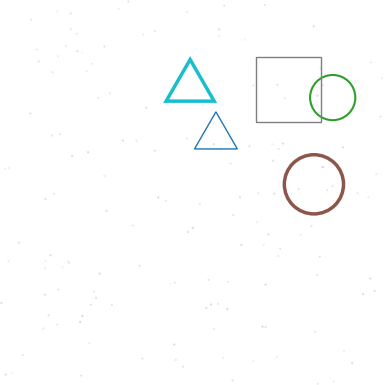[{"shape": "triangle", "thickness": 1, "radius": 0.32, "center": [0.561, 0.645]}, {"shape": "circle", "thickness": 1.5, "radius": 0.29, "center": [0.864, 0.747]}, {"shape": "circle", "thickness": 2.5, "radius": 0.38, "center": [0.815, 0.521]}, {"shape": "square", "thickness": 1, "radius": 0.42, "center": [0.748, 0.768]}, {"shape": "triangle", "thickness": 2.5, "radius": 0.36, "center": [0.494, 0.773]}]